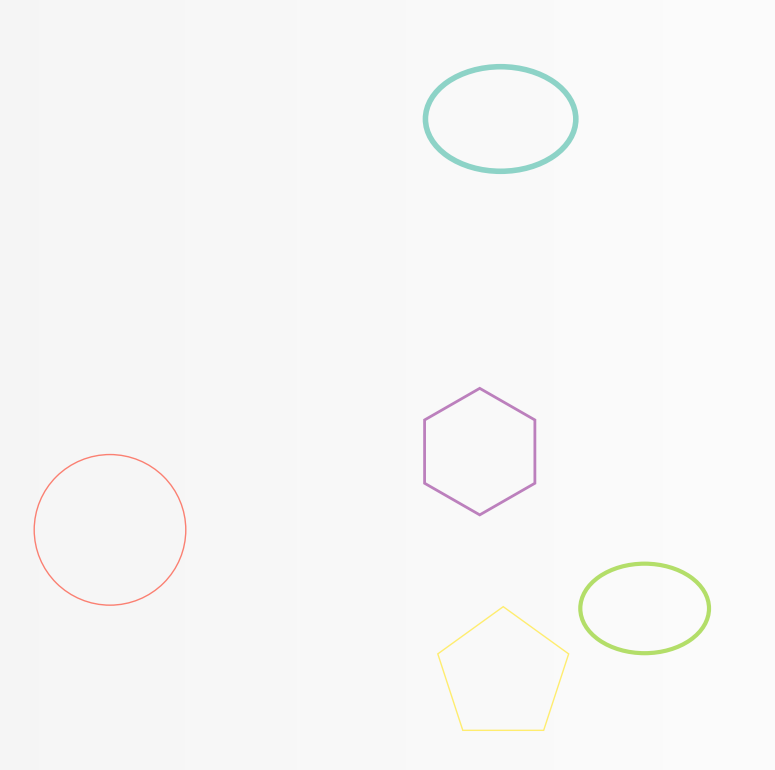[{"shape": "oval", "thickness": 2, "radius": 0.49, "center": [0.646, 0.845]}, {"shape": "circle", "thickness": 0.5, "radius": 0.49, "center": [0.142, 0.312]}, {"shape": "oval", "thickness": 1.5, "radius": 0.42, "center": [0.832, 0.21]}, {"shape": "hexagon", "thickness": 1, "radius": 0.41, "center": [0.619, 0.413]}, {"shape": "pentagon", "thickness": 0.5, "radius": 0.44, "center": [0.649, 0.123]}]